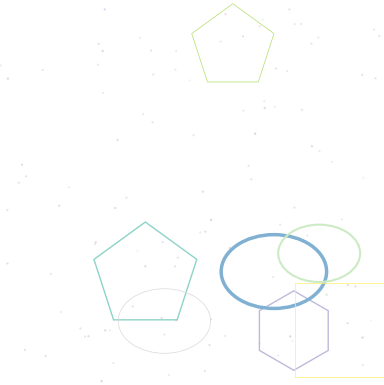[{"shape": "pentagon", "thickness": 1, "radius": 0.7, "center": [0.378, 0.283]}, {"shape": "hexagon", "thickness": 1, "radius": 0.52, "center": [0.763, 0.141]}, {"shape": "oval", "thickness": 2.5, "radius": 0.68, "center": [0.711, 0.295]}, {"shape": "pentagon", "thickness": 0.5, "radius": 0.56, "center": [0.605, 0.878]}, {"shape": "oval", "thickness": 0.5, "radius": 0.6, "center": [0.427, 0.166]}, {"shape": "oval", "thickness": 1.5, "radius": 0.53, "center": [0.829, 0.342]}, {"shape": "square", "thickness": 0.5, "radius": 0.61, "center": [0.887, 0.144]}]